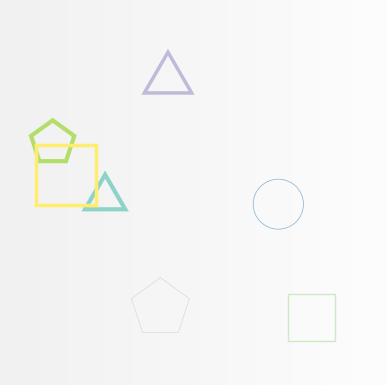[{"shape": "triangle", "thickness": 3, "radius": 0.3, "center": [0.271, 0.486]}, {"shape": "triangle", "thickness": 2.5, "radius": 0.35, "center": [0.434, 0.794]}, {"shape": "circle", "thickness": 0.5, "radius": 0.32, "center": [0.718, 0.47]}, {"shape": "pentagon", "thickness": 3, "radius": 0.29, "center": [0.136, 0.629]}, {"shape": "pentagon", "thickness": 0.5, "radius": 0.39, "center": [0.414, 0.2]}, {"shape": "square", "thickness": 1, "radius": 0.3, "center": [0.804, 0.175]}, {"shape": "square", "thickness": 2.5, "radius": 0.39, "center": [0.17, 0.545]}]